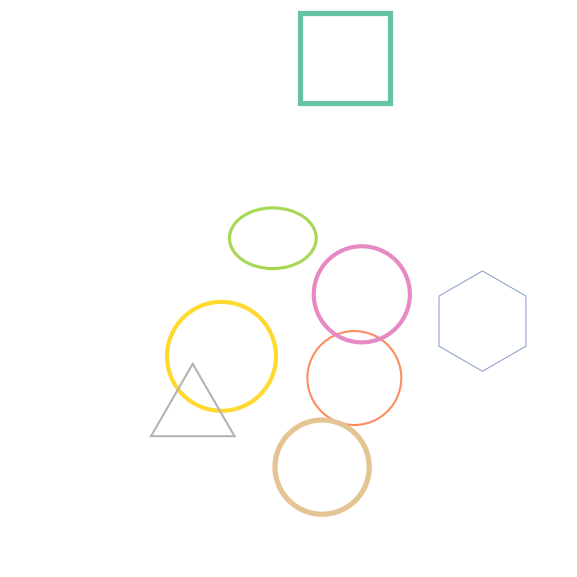[{"shape": "square", "thickness": 2.5, "radius": 0.39, "center": [0.598, 0.899]}, {"shape": "circle", "thickness": 1, "radius": 0.41, "center": [0.614, 0.345]}, {"shape": "hexagon", "thickness": 0.5, "radius": 0.43, "center": [0.835, 0.443]}, {"shape": "circle", "thickness": 2, "radius": 0.42, "center": [0.627, 0.489]}, {"shape": "oval", "thickness": 1.5, "radius": 0.38, "center": [0.472, 0.587]}, {"shape": "circle", "thickness": 2, "radius": 0.47, "center": [0.384, 0.382]}, {"shape": "circle", "thickness": 2.5, "radius": 0.41, "center": [0.558, 0.19]}, {"shape": "triangle", "thickness": 1, "radius": 0.42, "center": [0.334, 0.286]}]